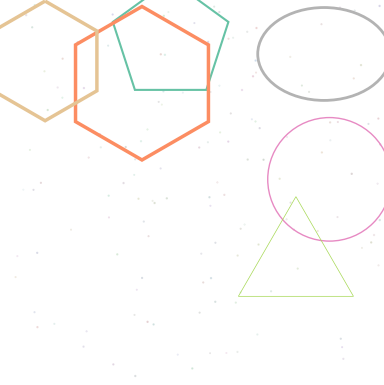[{"shape": "pentagon", "thickness": 1.5, "radius": 0.79, "center": [0.443, 0.894]}, {"shape": "hexagon", "thickness": 2.5, "radius": 1.0, "center": [0.369, 0.784]}, {"shape": "circle", "thickness": 1, "radius": 0.8, "center": [0.856, 0.534]}, {"shape": "triangle", "thickness": 0.5, "radius": 0.86, "center": [0.769, 0.317]}, {"shape": "hexagon", "thickness": 2.5, "radius": 0.78, "center": [0.117, 0.842]}, {"shape": "oval", "thickness": 2, "radius": 0.86, "center": [0.842, 0.86]}]